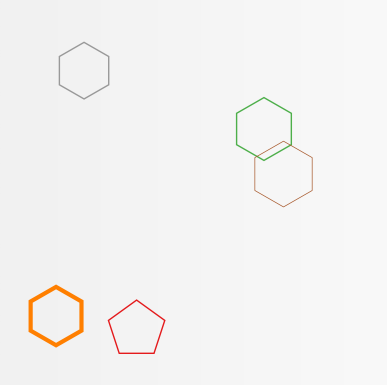[{"shape": "pentagon", "thickness": 1, "radius": 0.38, "center": [0.353, 0.144]}, {"shape": "hexagon", "thickness": 1, "radius": 0.41, "center": [0.681, 0.665]}, {"shape": "hexagon", "thickness": 3, "radius": 0.38, "center": [0.145, 0.179]}, {"shape": "hexagon", "thickness": 0.5, "radius": 0.43, "center": [0.732, 0.548]}, {"shape": "hexagon", "thickness": 1, "radius": 0.37, "center": [0.217, 0.817]}]